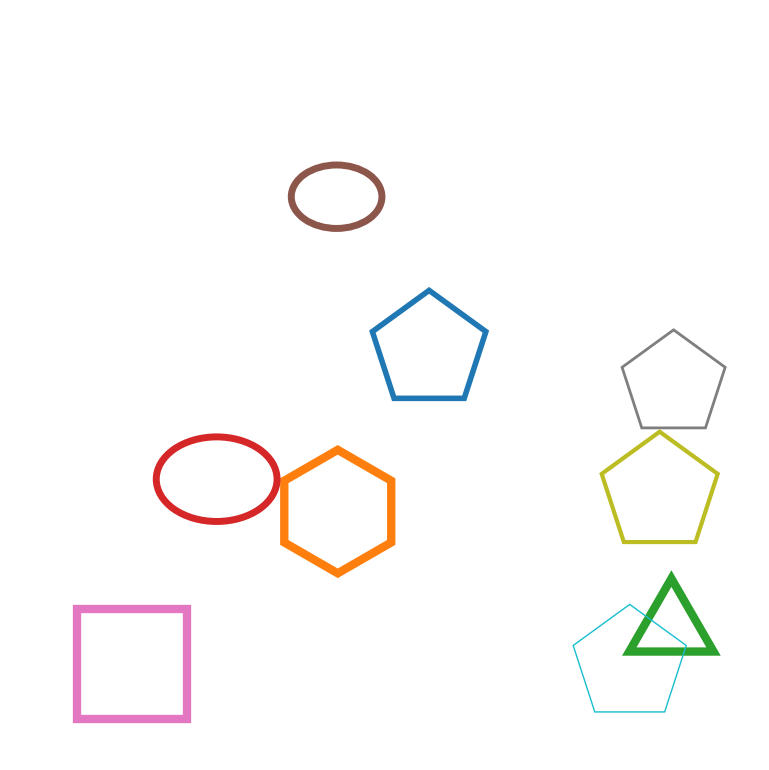[{"shape": "pentagon", "thickness": 2, "radius": 0.39, "center": [0.557, 0.545]}, {"shape": "hexagon", "thickness": 3, "radius": 0.4, "center": [0.439, 0.336]}, {"shape": "triangle", "thickness": 3, "radius": 0.32, "center": [0.872, 0.185]}, {"shape": "oval", "thickness": 2.5, "radius": 0.39, "center": [0.281, 0.378]}, {"shape": "oval", "thickness": 2.5, "radius": 0.29, "center": [0.437, 0.745]}, {"shape": "square", "thickness": 3, "radius": 0.36, "center": [0.171, 0.138]}, {"shape": "pentagon", "thickness": 1, "radius": 0.35, "center": [0.875, 0.501]}, {"shape": "pentagon", "thickness": 1.5, "radius": 0.4, "center": [0.857, 0.36]}, {"shape": "pentagon", "thickness": 0.5, "radius": 0.39, "center": [0.818, 0.138]}]